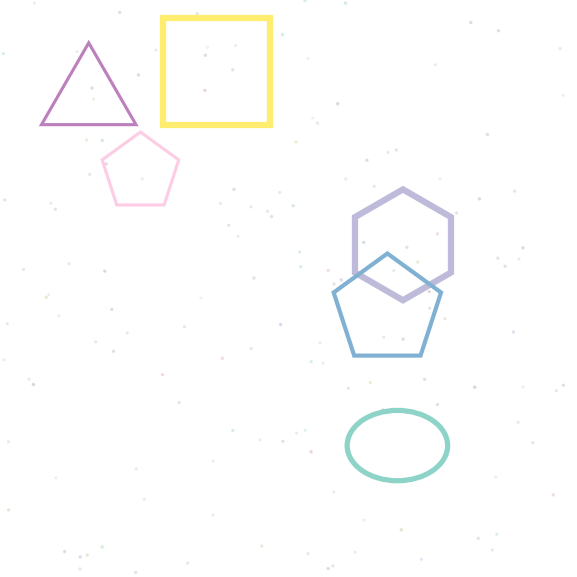[{"shape": "oval", "thickness": 2.5, "radius": 0.43, "center": [0.688, 0.228]}, {"shape": "hexagon", "thickness": 3, "radius": 0.48, "center": [0.698, 0.575]}, {"shape": "pentagon", "thickness": 2, "radius": 0.49, "center": [0.671, 0.462]}, {"shape": "pentagon", "thickness": 1.5, "radius": 0.35, "center": [0.243, 0.701]}, {"shape": "triangle", "thickness": 1.5, "radius": 0.47, "center": [0.154, 0.831]}, {"shape": "square", "thickness": 3, "radius": 0.46, "center": [0.376, 0.875]}]